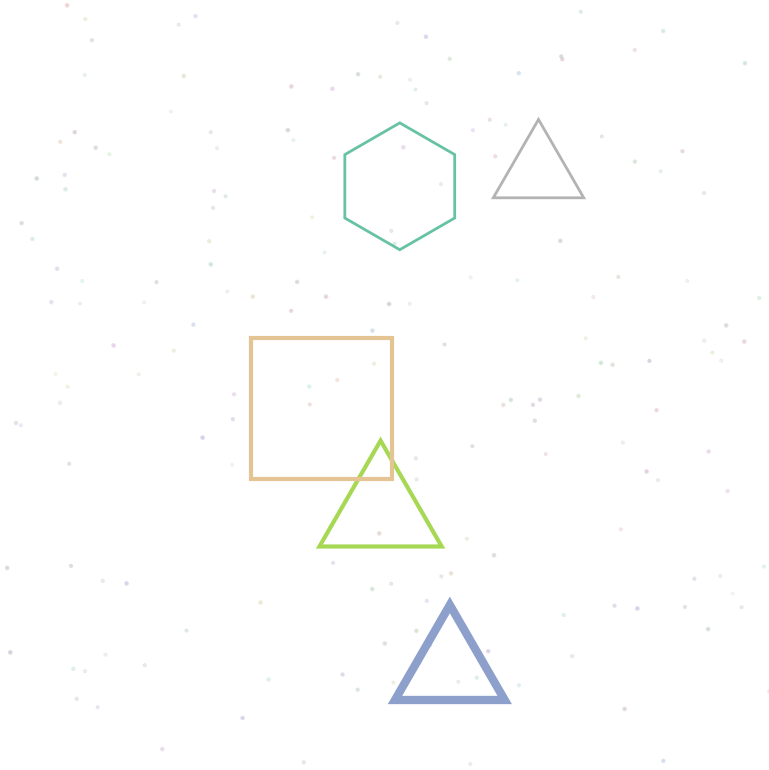[{"shape": "hexagon", "thickness": 1, "radius": 0.41, "center": [0.519, 0.758]}, {"shape": "triangle", "thickness": 3, "radius": 0.41, "center": [0.584, 0.132]}, {"shape": "triangle", "thickness": 1.5, "radius": 0.46, "center": [0.494, 0.336]}, {"shape": "square", "thickness": 1.5, "radius": 0.46, "center": [0.418, 0.47]}, {"shape": "triangle", "thickness": 1, "radius": 0.34, "center": [0.699, 0.777]}]